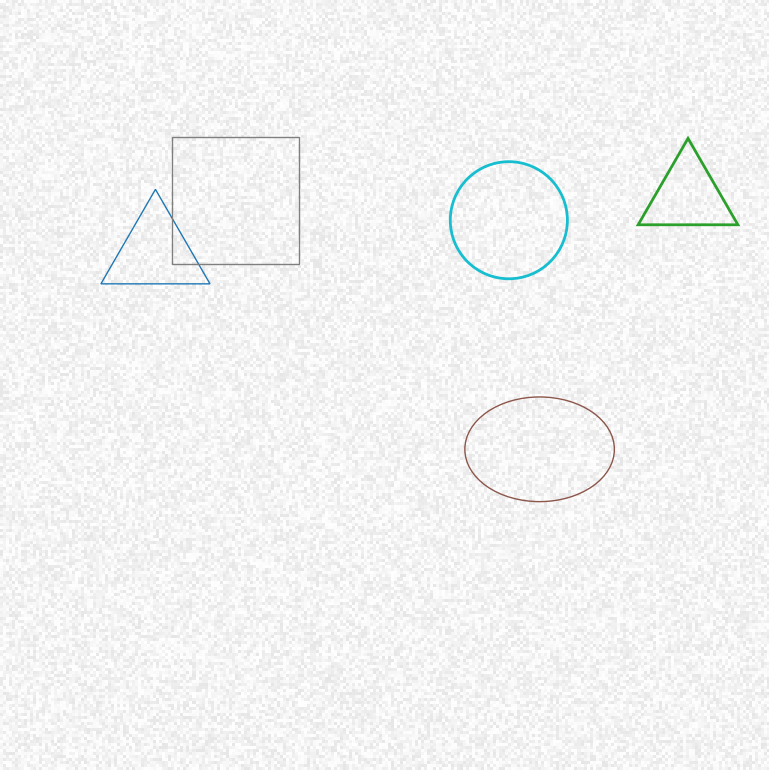[{"shape": "triangle", "thickness": 0.5, "radius": 0.41, "center": [0.202, 0.672]}, {"shape": "triangle", "thickness": 1, "radius": 0.37, "center": [0.894, 0.745]}, {"shape": "oval", "thickness": 0.5, "radius": 0.49, "center": [0.701, 0.417]}, {"shape": "square", "thickness": 0.5, "radius": 0.41, "center": [0.306, 0.74]}, {"shape": "circle", "thickness": 1, "radius": 0.38, "center": [0.661, 0.714]}]